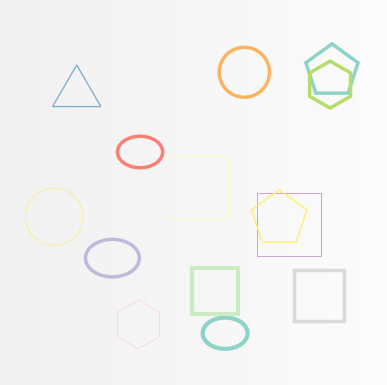[{"shape": "pentagon", "thickness": 2.5, "radius": 0.35, "center": [0.857, 0.815]}, {"shape": "oval", "thickness": 3, "radius": 0.29, "center": [0.581, 0.134]}, {"shape": "square", "thickness": 0.5, "radius": 0.41, "center": [0.508, 0.515]}, {"shape": "oval", "thickness": 2.5, "radius": 0.35, "center": [0.29, 0.33]}, {"shape": "oval", "thickness": 2.5, "radius": 0.29, "center": [0.361, 0.605]}, {"shape": "triangle", "thickness": 1, "radius": 0.36, "center": [0.198, 0.759]}, {"shape": "circle", "thickness": 2.5, "radius": 0.32, "center": [0.631, 0.812]}, {"shape": "hexagon", "thickness": 2.5, "radius": 0.3, "center": [0.852, 0.78]}, {"shape": "hexagon", "thickness": 0.5, "radius": 0.32, "center": [0.357, 0.157]}, {"shape": "square", "thickness": 2.5, "radius": 0.33, "center": [0.823, 0.233]}, {"shape": "square", "thickness": 0.5, "radius": 0.41, "center": [0.745, 0.417]}, {"shape": "square", "thickness": 3, "radius": 0.3, "center": [0.554, 0.245]}, {"shape": "pentagon", "thickness": 1, "radius": 0.38, "center": [0.721, 0.432]}, {"shape": "circle", "thickness": 0.5, "radius": 0.37, "center": [0.14, 0.437]}]